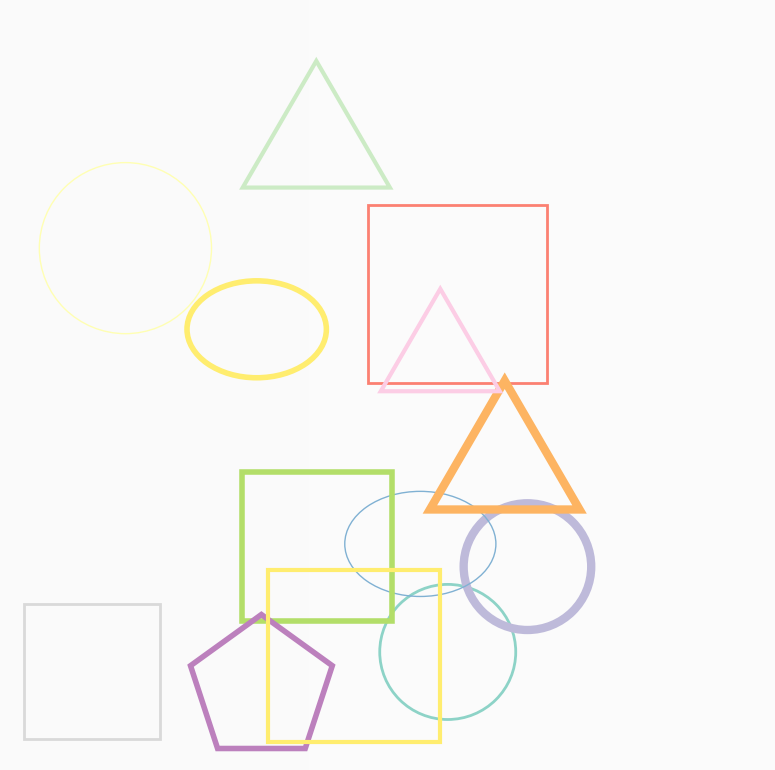[{"shape": "circle", "thickness": 1, "radius": 0.44, "center": [0.578, 0.153]}, {"shape": "circle", "thickness": 0.5, "radius": 0.56, "center": [0.162, 0.678]}, {"shape": "circle", "thickness": 3, "radius": 0.41, "center": [0.681, 0.264]}, {"shape": "square", "thickness": 1, "radius": 0.58, "center": [0.59, 0.618]}, {"shape": "oval", "thickness": 0.5, "radius": 0.49, "center": [0.542, 0.294]}, {"shape": "triangle", "thickness": 3, "radius": 0.56, "center": [0.651, 0.394]}, {"shape": "square", "thickness": 2, "radius": 0.48, "center": [0.409, 0.29]}, {"shape": "triangle", "thickness": 1.5, "radius": 0.44, "center": [0.568, 0.536]}, {"shape": "square", "thickness": 1, "radius": 0.44, "center": [0.119, 0.128]}, {"shape": "pentagon", "thickness": 2, "radius": 0.48, "center": [0.337, 0.106]}, {"shape": "triangle", "thickness": 1.5, "radius": 0.55, "center": [0.408, 0.811]}, {"shape": "square", "thickness": 1.5, "radius": 0.56, "center": [0.457, 0.148]}, {"shape": "oval", "thickness": 2, "radius": 0.45, "center": [0.331, 0.572]}]